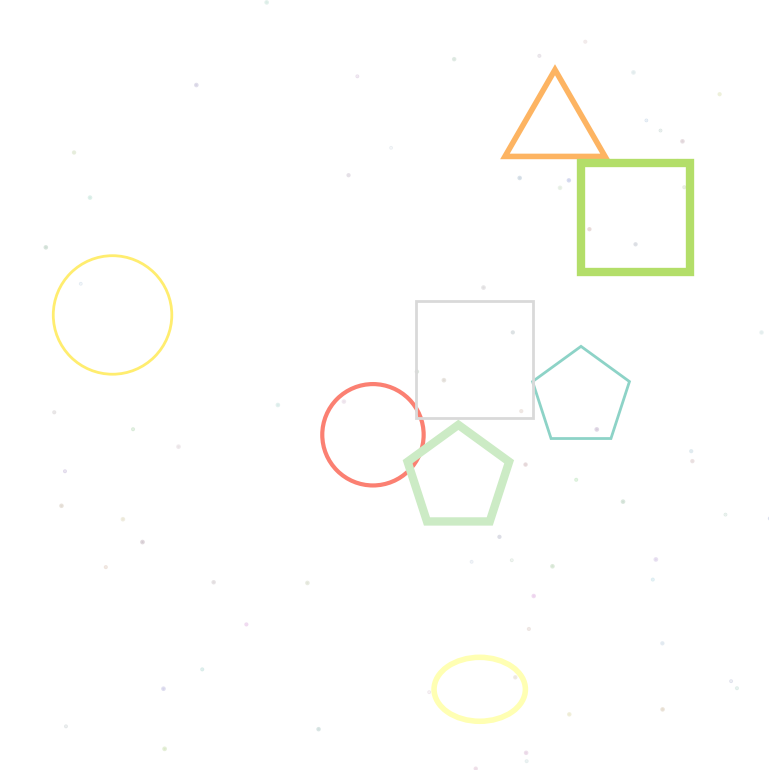[{"shape": "pentagon", "thickness": 1, "radius": 0.33, "center": [0.755, 0.484]}, {"shape": "oval", "thickness": 2, "radius": 0.3, "center": [0.623, 0.105]}, {"shape": "circle", "thickness": 1.5, "radius": 0.33, "center": [0.484, 0.435]}, {"shape": "triangle", "thickness": 2, "radius": 0.38, "center": [0.721, 0.834]}, {"shape": "square", "thickness": 3, "radius": 0.35, "center": [0.825, 0.718]}, {"shape": "square", "thickness": 1, "radius": 0.38, "center": [0.616, 0.533]}, {"shape": "pentagon", "thickness": 3, "radius": 0.35, "center": [0.595, 0.379]}, {"shape": "circle", "thickness": 1, "radius": 0.38, "center": [0.146, 0.591]}]